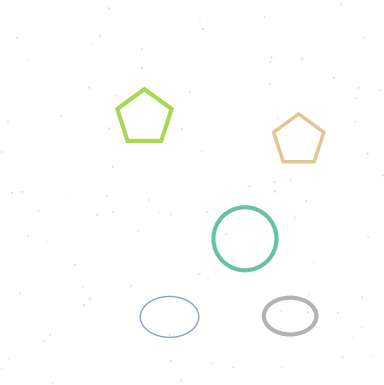[{"shape": "circle", "thickness": 3, "radius": 0.41, "center": [0.636, 0.38]}, {"shape": "oval", "thickness": 1, "radius": 0.38, "center": [0.44, 0.177]}, {"shape": "pentagon", "thickness": 3, "radius": 0.37, "center": [0.375, 0.694]}, {"shape": "pentagon", "thickness": 2.5, "radius": 0.34, "center": [0.776, 0.635]}, {"shape": "oval", "thickness": 3, "radius": 0.34, "center": [0.754, 0.179]}]